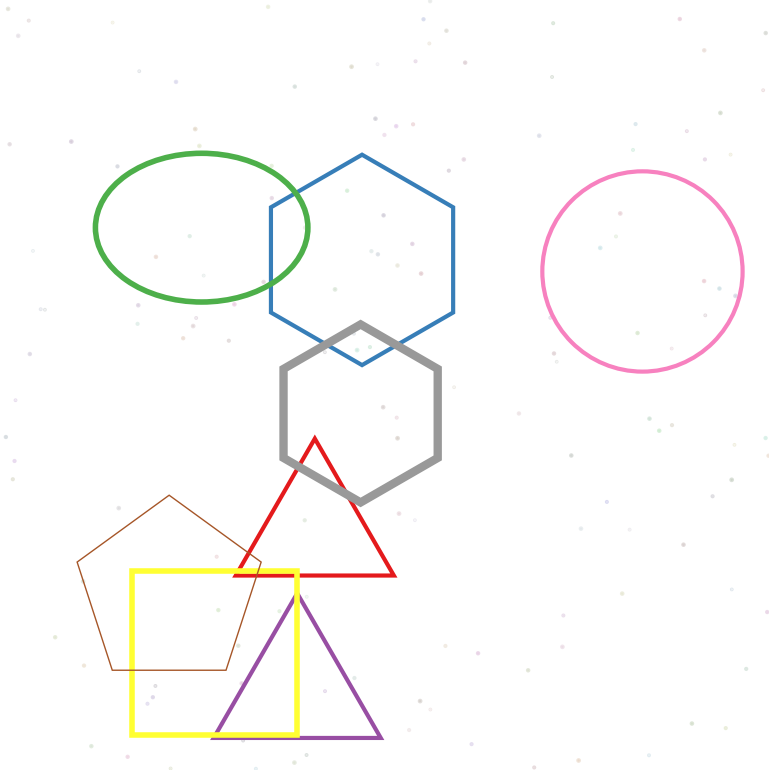[{"shape": "triangle", "thickness": 1.5, "radius": 0.59, "center": [0.409, 0.312]}, {"shape": "hexagon", "thickness": 1.5, "radius": 0.68, "center": [0.47, 0.662]}, {"shape": "oval", "thickness": 2, "radius": 0.69, "center": [0.262, 0.704]}, {"shape": "triangle", "thickness": 1.5, "radius": 0.63, "center": [0.386, 0.104]}, {"shape": "square", "thickness": 2, "radius": 0.53, "center": [0.278, 0.152]}, {"shape": "pentagon", "thickness": 0.5, "radius": 0.63, "center": [0.22, 0.231]}, {"shape": "circle", "thickness": 1.5, "radius": 0.65, "center": [0.834, 0.647]}, {"shape": "hexagon", "thickness": 3, "radius": 0.58, "center": [0.468, 0.463]}]